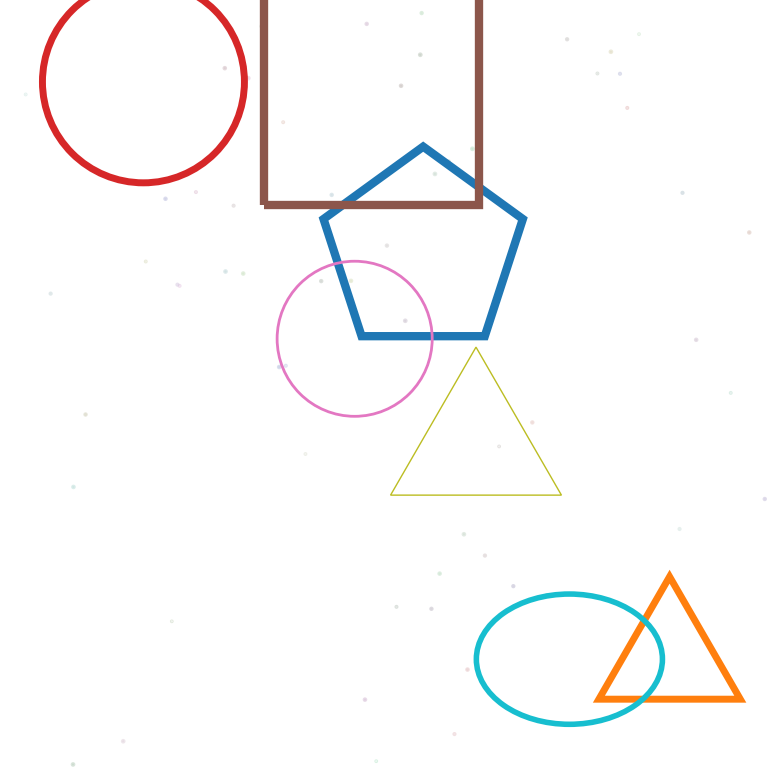[{"shape": "pentagon", "thickness": 3, "radius": 0.68, "center": [0.55, 0.674]}, {"shape": "triangle", "thickness": 2.5, "radius": 0.53, "center": [0.87, 0.145]}, {"shape": "circle", "thickness": 2.5, "radius": 0.66, "center": [0.186, 0.894]}, {"shape": "square", "thickness": 3, "radius": 0.7, "center": [0.483, 0.873]}, {"shape": "circle", "thickness": 1, "radius": 0.5, "center": [0.461, 0.56]}, {"shape": "triangle", "thickness": 0.5, "radius": 0.64, "center": [0.618, 0.421]}, {"shape": "oval", "thickness": 2, "radius": 0.6, "center": [0.739, 0.144]}]